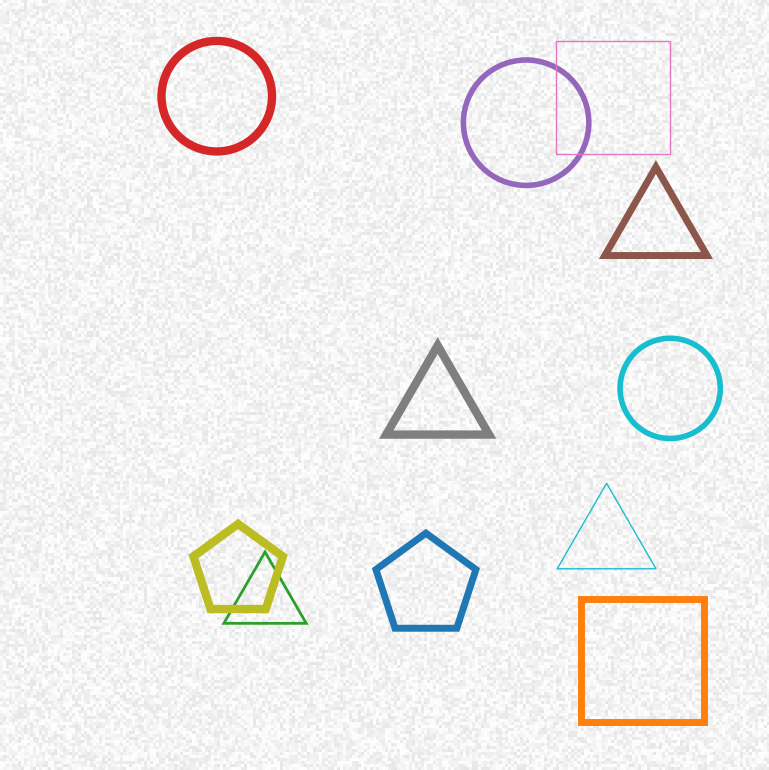[{"shape": "pentagon", "thickness": 2.5, "radius": 0.34, "center": [0.553, 0.239]}, {"shape": "square", "thickness": 2.5, "radius": 0.4, "center": [0.834, 0.143]}, {"shape": "triangle", "thickness": 1, "radius": 0.31, "center": [0.344, 0.221]}, {"shape": "circle", "thickness": 3, "radius": 0.36, "center": [0.282, 0.875]}, {"shape": "circle", "thickness": 2, "radius": 0.41, "center": [0.683, 0.841]}, {"shape": "triangle", "thickness": 2.5, "radius": 0.38, "center": [0.852, 0.706]}, {"shape": "square", "thickness": 0.5, "radius": 0.37, "center": [0.796, 0.873]}, {"shape": "triangle", "thickness": 3, "radius": 0.39, "center": [0.568, 0.474]}, {"shape": "pentagon", "thickness": 3, "radius": 0.31, "center": [0.309, 0.258]}, {"shape": "circle", "thickness": 2, "radius": 0.33, "center": [0.87, 0.496]}, {"shape": "triangle", "thickness": 0.5, "radius": 0.37, "center": [0.788, 0.298]}]